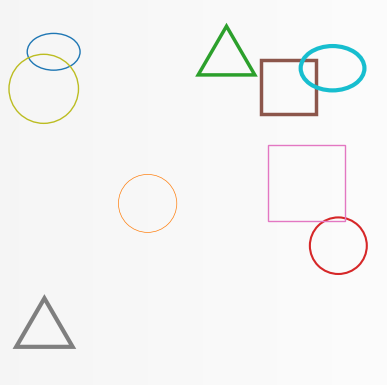[{"shape": "oval", "thickness": 1, "radius": 0.34, "center": [0.138, 0.865]}, {"shape": "circle", "thickness": 0.5, "radius": 0.38, "center": [0.381, 0.472]}, {"shape": "triangle", "thickness": 2.5, "radius": 0.42, "center": [0.584, 0.848]}, {"shape": "circle", "thickness": 1.5, "radius": 0.37, "center": [0.873, 0.362]}, {"shape": "square", "thickness": 2.5, "radius": 0.35, "center": [0.744, 0.774]}, {"shape": "square", "thickness": 1, "radius": 0.49, "center": [0.791, 0.524]}, {"shape": "triangle", "thickness": 3, "radius": 0.42, "center": [0.115, 0.141]}, {"shape": "circle", "thickness": 1, "radius": 0.45, "center": [0.113, 0.769]}, {"shape": "oval", "thickness": 3, "radius": 0.41, "center": [0.858, 0.823]}]